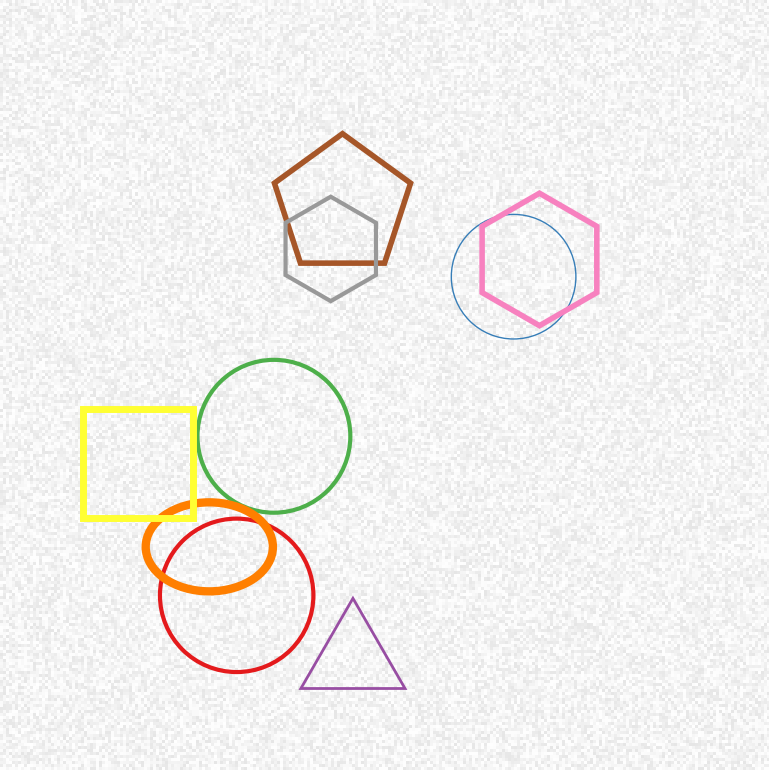[{"shape": "circle", "thickness": 1.5, "radius": 0.5, "center": [0.307, 0.227]}, {"shape": "circle", "thickness": 0.5, "radius": 0.4, "center": [0.667, 0.641]}, {"shape": "circle", "thickness": 1.5, "radius": 0.5, "center": [0.356, 0.433]}, {"shape": "triangle", "thickness": 1, "radius": 0.39, "center": [0.458, 0.145]}, {"shape": "oval", "thickness": 3, "radius": 0.41, "center": [0.272, 0.29]}, {"shape": "square", "thickness": 2.5, "radius": 0.36, "center": [0.179, 0.398]}, {"shape": "pentagon", "thickness": 2, "radius": 0.46, "center": [0.445, 0.733]}, {"shape": "hexagon", "thickness": 2, "radius": 0.43, "center": [0.701, 0.663]}, {"shape": "hexagon", "thickness": 1.5, "radius": 0.34, "center": [0.43, 0.677]}]